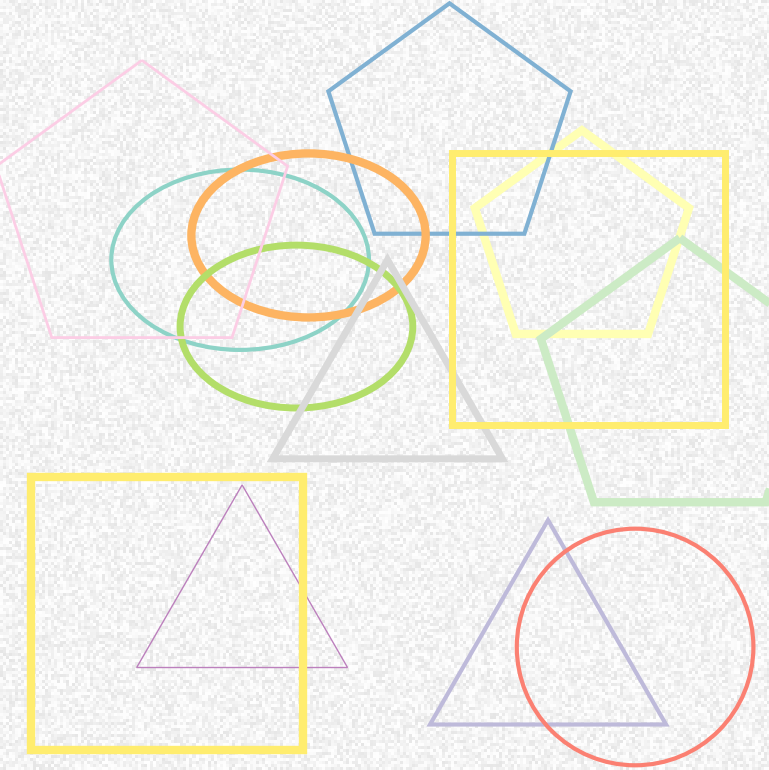[{"shape": "oval", "thickness": 1.5, "radius": 0.84, "center": [0.312, 0.663]}, {"shape": "pentagon", "thickness": 3, "radius": 0.73, "center": [0.756, 0.685]}, {"shape": "triangle", "thickness": 1.5, "radius": 0.88, "center": [0.712, 0.148]}, {"shape": "circle", "thickness": 1.5, "radius": 0.77, "center": [0.825, 0.16]}, {"shape": "pentagon", "thickness": 1.5, "radius": 0.83, "center": [0.584, 0.83]}, {"shape": "oval", "thickness": 3, "radius": 0.76, "center": [0.401, 0.694]}, {"shape": "oval", "thickness": 2.5, "radius": 0.76, "center": [0.385, 0.576]}, {"shape": "pentagon", "thickness": 1, "radius": 1.0, "center": [0.184, 0.723]}, {"shape": "triangle", "thickness": 2.5, "radius": 0.86, "center": [0.503, 0.49]}, {"shape": "triangle", "thickness": 0.5, "radius": 0.79, "center": [0.314, 0.212]}, {"shape": "pentagon", "thickness": 3, "radius": 0.95, "center": [0.883, 0.501]}, {"shape": "square", "thickness": 3, "radius": 0.88, "center": [0.217, 0.203]}, {"shape": "square", "thickness": 2.5, "radius": 0.89, "center": [0.764, 0.624]}]